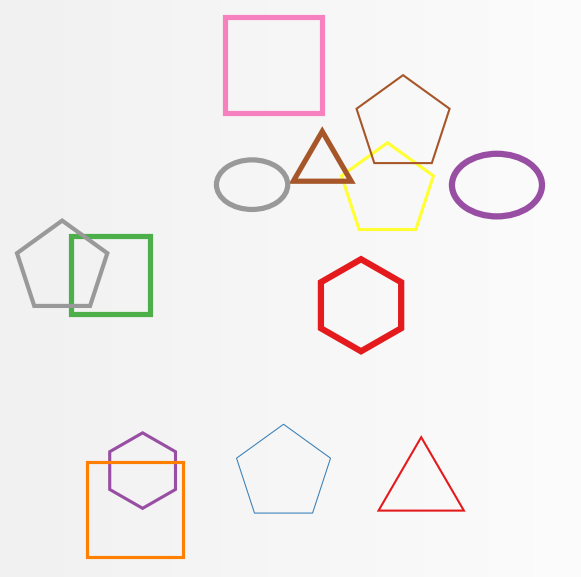[{"shape": "triangle", "thickness": 1, "radius": 0.42, "center": [0.725, 0.157]}, {"shape": "hexagon", "thickness": 3, "radius": 0.4, "center": [0.621, 0.471]}, {"shape": "pentagon", "thickness": 0.5, "radius": 0.43, "center": [0.488, 0.179]}, {"shape": "square", "thickness": 2.5, "radius": 0.34, "center": [0.19, 0.523]}, {"shape": "oval", "thickness": 3, "radius": 0.39, "center": [0.855, 0.679]}, {"shape": "hexagon", "thickness": 1.5, "radius": 0.33, "center": [0.245, 0.184]}, {"shape": "square", "thickness": 1.5, "radius": 0.41, "center": [0.233, 0.117]}, {"shape": "pentagon", "thickness": 1.5, "radius": 0.42, "center": [0.667, 0.669]}, {"shape": "pentagon", "thickness": 1, "radius": 0.42, "center": [0.693, 0.785]}, {"shape": "triangle", "thickness": 2.5, "radius": 0.29, "center": [0.554, 0.714]}, {"shape": "square", "thickness": 2.5, "radius": 0.42, "center": [0.471, 0.886]}, {"shape": "oval", "thickness": 2.5, "radius": 0.31, "center": [0.434, 0.679]}, {"shape": "pentagon", "thickness": 2, "radius": 0.41, "center": [0.107, 0.535]}]